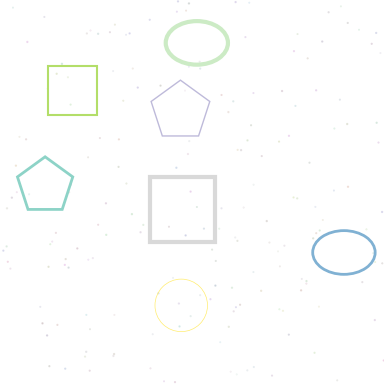[{"shape": "pentagon", "thickness": 2, "radius": 0.38, "center": [0.117, 0.517]}, {"shape": "pentagon", "thickness": 1, "radius": 0.4, "center": [0.469, 0.712]}, {"shape": "oval", "thickness": 2, "radius": 0.41, "center": [0.893, 0.344]}, {"shape": "square", "thickness": 1.5, "radius": 0.32, "center": [0.189, 0.764]}, {"shape": "square", "thickness": 3, "radius": 0.42, "center": [0.474, 0.456]}, {"shape": "oval", "thickness": 3, "radius": 0.4, "center": [0.511, 0.889]}, {"shape": "circle", "thickness": 0.5, "radius": 0.34, "center": [0.471, 0.207]}]